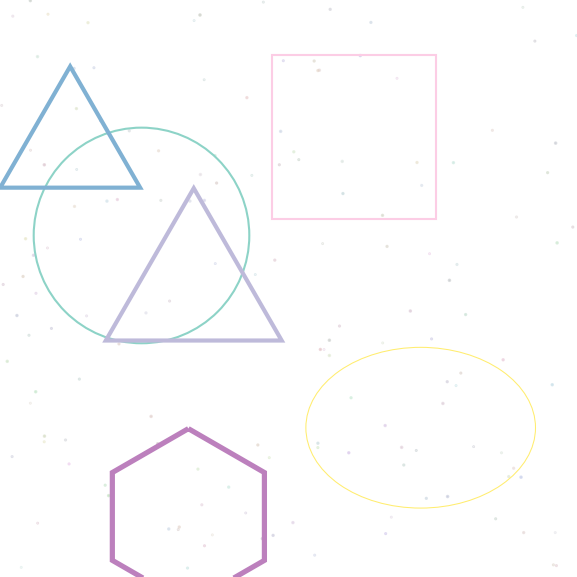[{"shape": "circle", "thickness": 1, "radius": 0.93, "center": [0.245, 0.591]}, {"shape": "triangle", "thickness": 2, "radius": 0.88, "center": [0.335, 0.497]}, {"shape": "triangle", "thickness": 2, "radius": 0.7, "center": [0.121, 0.744]}, {"shape": "square", "thickness": 1, "radius": 0.71, "center": [0.613, 0.762]}, {"shape": "hexagon", "thickness": 2.5, "radius": 0.76, "center": [0.326, 0.105]}, {"shape": "oval", "thickness": 0.5, "radius": 0.99, "center": [0.728, 0.259]}]